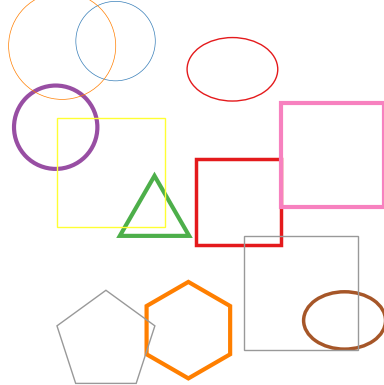[{"shape": "oval", "thickness": 1, "radius": 0.59, "center": [0.604, 0.82]}, {"shape": "square", "thickness": 2.5, "radius": 0.55, "center": [0.62, 0.476]}, {"shape": "circle", "thickness": 0.5, "radius": 0.52, "center": [0.3, 0.893]}, {"shape": "triangle", "thickness": 3, "radius": 0.52, "center": [0.401, 0.439]}, {"shape": "circle", "thickness": 3, "radius": 0.54, "center": [0.145, 0.67]}, {"shape": "circle", "thickness": 0.5, "radius": 0.7, "center": [0.161, 0.881]}, {"shape": "hexagon", "thickness": 3, "radius": 0.63, "center": [0.489, 0.142]}, {"shape": "square", "thickness": 1, "radius": 0.7, "center": [0.289, 0.552]}, {"shape": "oval", "thickness": 2.5, "radius": 0.53, "center": [0.895, 0.168]}, {"shape": "square", "thickness": 3, "radius": 0.67, "center": [0.863, 0.598]}, {"shape": "pentagon", "thickness": 1, "radius": 0.67, "center": [0.275, 0.112]}, {"shape": "square", "thickness": 1, "radius": 0.74, "center": [0.782, 0.239]}]